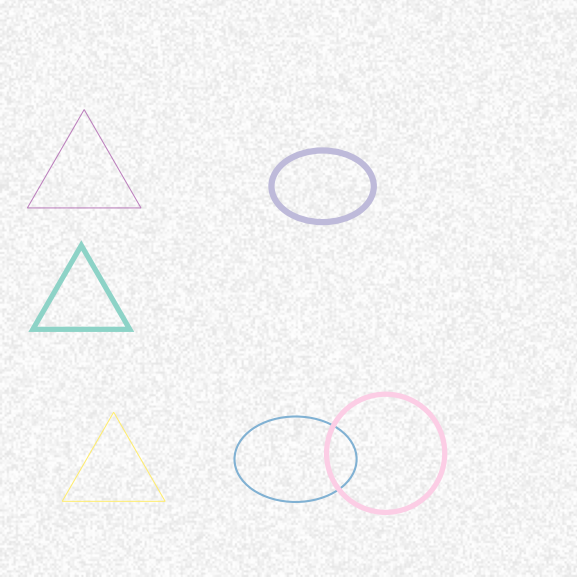[{"shape": "triangle", "thickness": 2.5, "radius": 0.48, "center": [0.141, 0.477]}, {"shape": "oval", "thickness": 3, "radius": 0.44, "center": [0.559, 0.677]}, {"shape": "oval", "thickness": 1, "radius": 0.53, "center": [0.512, 0.204]}, {"shape": "circle", "thickness": 2.5, "radius": 0.51, "center": [0.668, 0.214]}, {"shape": "triangle", "thickness": 0.5, "radius": 0.57, "center": [0.146, 0.696]}, {"shape": "triangle", "thickness": 0.5, "radius": 0.51, "center": [0.197, 0.182]}]